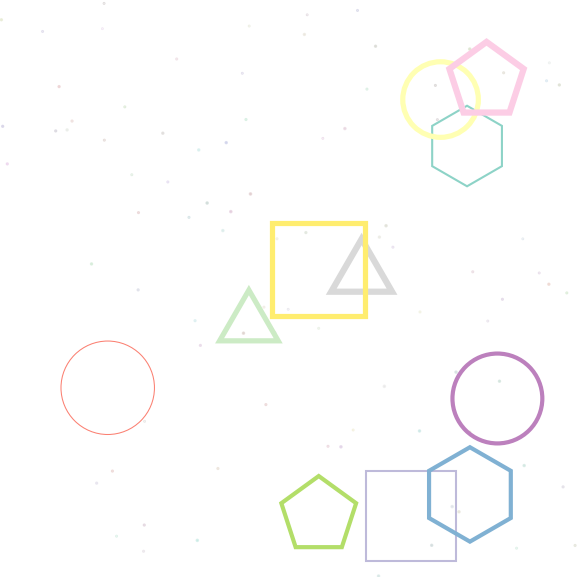[{"shape": "hexagon", "thickness": 1, "radius": 0.35, "center": [0.809, 0.746]}, {"shape": "circle", "thickness": 2.5, "radius": 0.33, "center": [0.763, 0.827]}, {"shape": "square", "thickness": 1, "radius": 0.39, "center": [0.711, 0.105]}, {"shape": "circle", "thickness": 0.5, "radius": 0.4, "center": [0.187, 0.328]}, {"shape": "hexagon", "thickness": 2, "radius": 0.41, "center": [0.814, 0.143]}, {"shape": "pentagon", "thickness": 2, "radius": 0.34, "center": [0.552, 0.107]}, {"shape": "pentagon", "thickness": 3, "radius": 0.34, "center": [0.842, 0.859]}, {"shape": "triangle", "thickness": 3, "radius": 0.3, "center": [0.626, 0.524]}, {"shape": "circle", "thickness": 2, "radius": 0.39, "center": [0.861, 0.309]}, {"shape": "triangle", "thickness": 2.5, "radius": 0.29, "center": [0.431, 0.438]}, {"shape": "square", "thickness": 2.5, "radius": 0.4, "center": [0.552, 0.532]}]